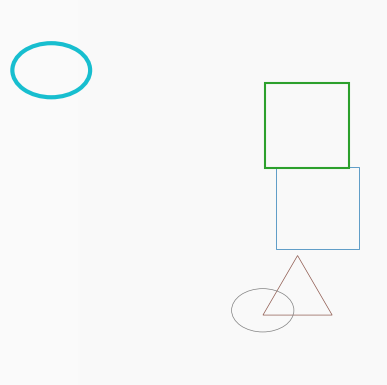[{"shape": "square", "thickness": 0.5, "radius": 0.53, "center": [0.82, 0.46]}, {"shape": "square", "thickness": 1.5, "radius": 0.55, "center": [0.792, 0.674]}, {"shape": "triangle", "thickness": 0.5, "radius": 0.52, "center": [0.768, 0.233]}, {"shape": "oval", "thickness": 0.5, "radius": 0.4, "center": [0.678, 0.194]}, {"shape": "oval", "thickness": 3, "radius": 0.5, "center": [0.132, 0.818]}]